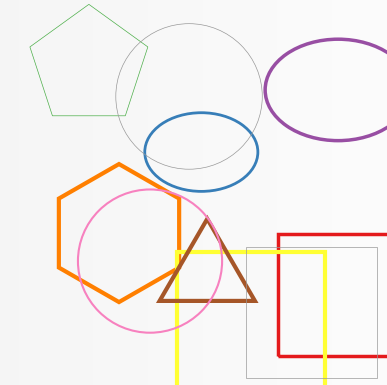[{"shape": "square", "thickness": 2.5, "radius": 0.79, "center": [0.876, 0.234]}, {"shape": "oval", "thickness": 2, "radius": 0.73, "center": [0.52, 0.605]}, {"shape": "pentagon", "thickness": 0.5, "radius": 0.8, "center": [0.229, 0.829]}, {"shape": "oval", "thickness": 2.5, "radius": 0.94, "center": [0.872, 0.766]}, {"shape": "hexagon", "thickness": 3, "radius": 0.9, "center": [0.307, 0.395]}, {"shape": "square", "thickness": 3, "radius": 0.95, "center": [0.648, 0.155]}, {"shape": "triangle", "thickness": 3, "radius": 0.71, "center": [0.535, 0.289]}, {"shape": "circle", "thickness": 1.5, "radius": 0.93, "center": [0.387, 0.322]}, {"shape": "circle", "thickness": 0.5, "radius": 0.95, "center": [0.488, 0.75]}, {"shape": "square", "thickness": 0.5, "radius": 0.85, "center": [0.804, 0.188]}]